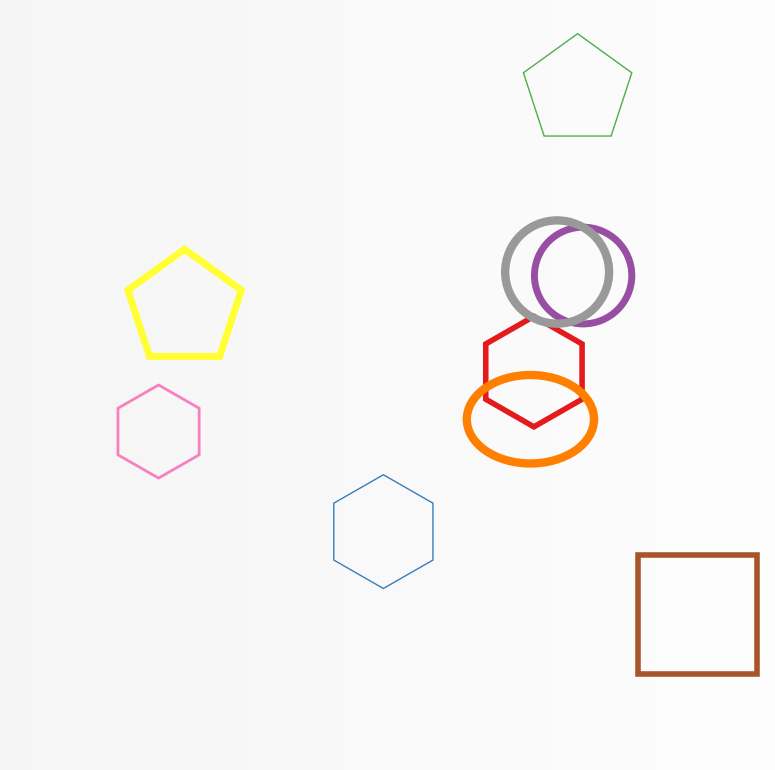[{"shape": "hexagon", "thickness": 2, "radius": 0.36, "center": [0.689, 0.517]}, {"shape": "hexagon", "thickness": 0.5, "radius": 0.37, "center": [0.495, 0.31]}, {"shape": "pentagon", "thickness": 0.5, "radius": 0.37, "center": [0.745, 0.883]}, {"shape": "circle", "thickness": 2.5, "radius": 0.31, "center": [0.752, 0.642]}, {"shape": "oval", "thickness": 3, "radius": 0.41, "center": [0.684, 0.456]}, {"shape": "pentagon", "thickness": 2.5, "radius": 0.38, "center": [0.238, 0.599]}, {"shape": "square", "thickness": 2, "radius": 0.39, "center": [0.9, 0.202]}, {"shape": "hexagon", "thickness": 1, "radius": 0.3, "center": [0.205, 0.44]}, {"shape": "circle", "thickness": 3, "radius": 0.34, "center": [0.719, 0.647]}]